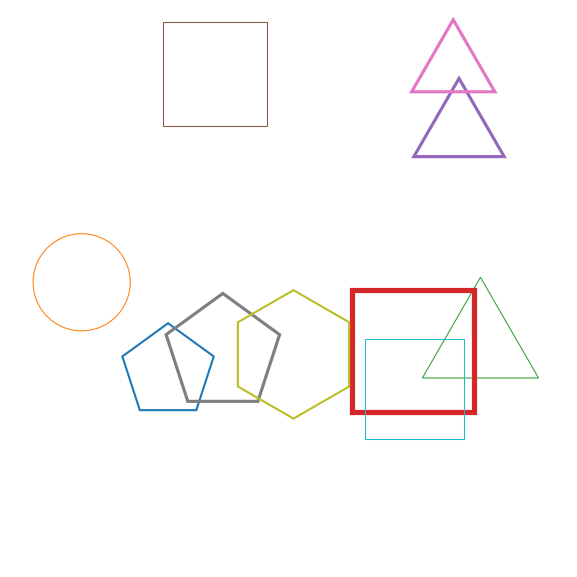[{"shape": "pentagon", "thickness": 1, "radius": 0.42, "center": [0.291, 0.356]}, {"shape": "circle", "thickness": 0.5, "radius": 0.42, "center": [0.141, 0.51]}, {"shape": "triangle", "thickness": 0.5, "radius": 0.58, "center": [0.832, 0.403]}, {"shape": "square", "thickness": 2.5, "radius": 0.53, "center": [0.716, 0.391]}, {"shape": "triangle", "thickness": 1.5, "radius": 0.45, "center": [0.795, 0.773]}, {"shape": "square", "thickness": 0.5, "radius": 0.45, "center": [0.372, 0.871]}, {"shape": "triangle", "thickness": 1.5, "radius": 0.42, "center": [0.785, 0.882]}, {"shape": "pentagon", "thickness": 1.5, "radius": 0.52, "center": [0.386, 0.388]}, {"shape": "hexagon", "thickness": 1, "radius": 0.56, "center": [0.508, 0.385]}, {"shape": "square", "thickness": 0.5, "radius": 0.43, "center": [0.718, 0.326]}]